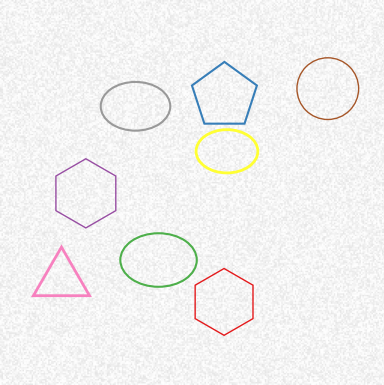[{"shape": "hexagon", "thickness": 1, "radius": 0.43, "center": [0.582, 0.216]}, {"shape": "pentagon", "thickness": 1.5, "radius": 0.44, "center": [0.583, 0.751]}, {"shape": "oval", "thickness": 1.5, "radius": 0.5, "center": [0.412, 0.325]}, {"shape": "hexagon", "thickness": 1, "radius": 0.45, "center": [0.223, 0.498]}, {"shape": "oval", "thickness": 2, "radius": 0.4, "center": [0.589, 0.607]}, {"shape": "circle", "thickness": 1, "radius": 0.4, "center": [0.851, 0.77]}, {"shape": "triangle", "thickness": 2, "radius": 0.42, "center": [0.16, 0.274]}, {"shape": "oval", "thickness": 1.5, "radius": 0.45, "center": [0.352, 0.724]}]